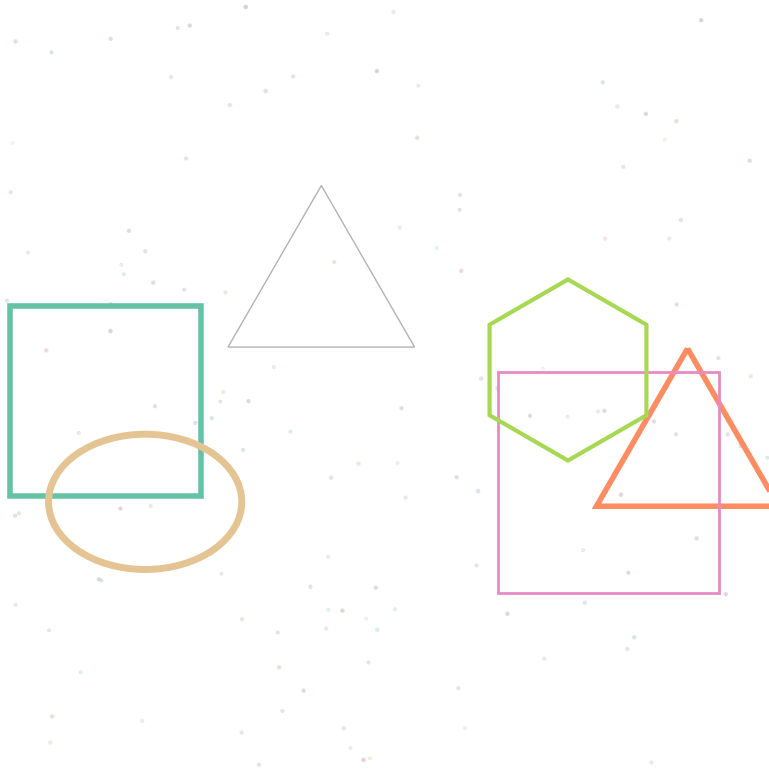[{"shape": "square", "thickness": 2, "radius": 0.62, "center": [0.137, 0.479]}, {"shape": "triangle", "thickness": 2, "radius": 0.68, "center": [0.893, 0.411]}, {"shape": "square", "thickness": 1, "radius": 0.72, "center": [0.79, 0.373]}, {"shape": "hexagon", "thickness": 1.5, "radius": 0.59, "center": [0.738, 0.52]}, {"shape": "oval", "thickness": 2.5, "radius": 0.63, "center": [0.189, 0.348]}, {"shape": "triangle", "thickness": 0.5, "radius": 0.7, "center": [0.417, 0.619]}]